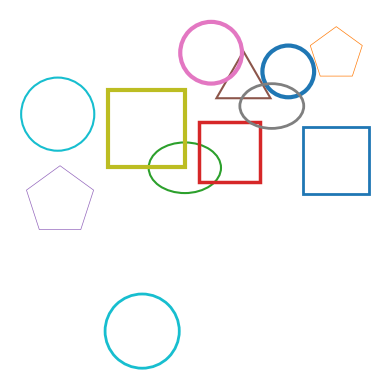[{"shape": "circle", "thickness": 3, "radius": 0.34, "center": [0.749, 0.814]}, {"shape": "square", "thickness": 2, "radius": 0.43, "center": [0.873, 0.584]}, {"shape": "pentagon", "thickness": 0.5, "radius": 0.36, "center": [0.873, 0.86]}, {"shape": "oval", "thickness": 1.5, "radius": 0.47, "center": [0.48, 0.564]}, {"shape": "square", "thickness": 2.5, "radius": 0.39, "center": [0.596, 0.605]}, {"shape": "pentagon", "thickness": 0.5, "radius": 0.46, "center": [0.156, 0.478]}, {"shape": "triangle", "thickness": 1.5, "radius": 0.41, "center": [0.632, 0.785]}, {"shape": "circle", "thickness": 3, "radius": 0.4, "center": [0.548, 0.863]}, {"shape": "oval", "thickness": 2, "radius": 0.41, "center": [0.706, 0.725]}, {"shape": "square", "thickness": 3, "radius": 0.5, "center": [0.38, 0.667]}, {"shape": "circle", "thickness": 1.5, "radius": 0.48, "center": [0.15, 0.703]}, {"shape": "circle", "thickness": 2, "radius": 0.48, "center": [0.369, 0.14]}]